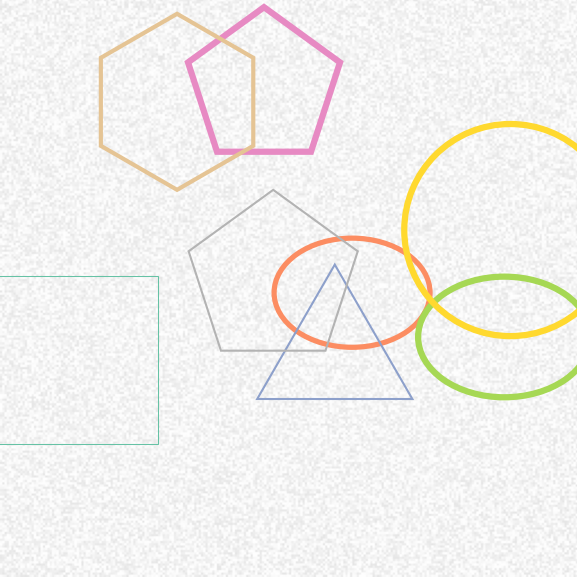[{"shape": "square", "thickness": 0.5, "radius": 0.73, "center": [0.128, 0.376]}, {"shape": "oval", "thickness": 2.5, "radius": 0.68, "center": [0.61, 0.492]}, {"shape": "triangle", "thickness": 1, "radius": 0.78, "center": [0.58, 0.386]}, {"shape": "pentagon", "thickness": 3, "radius": 0.69, "center": [0.457, 0.848]}, {"shape": "oval", "thickness": 3, "radius": 0.75, "center": [0.873, 0.416]}, {"shape": "circle", "thickness": 3, "radius": 0.92, "center": [0.884, 0.601]}, {"shape": "hexagon", "thickness": 2, "radius": 0.76, "center": [0.307, 0.823]}, {"shape": "pentagon", "thickness": 1, "radius": 0.77, "center": [0.473, 0.516]}]